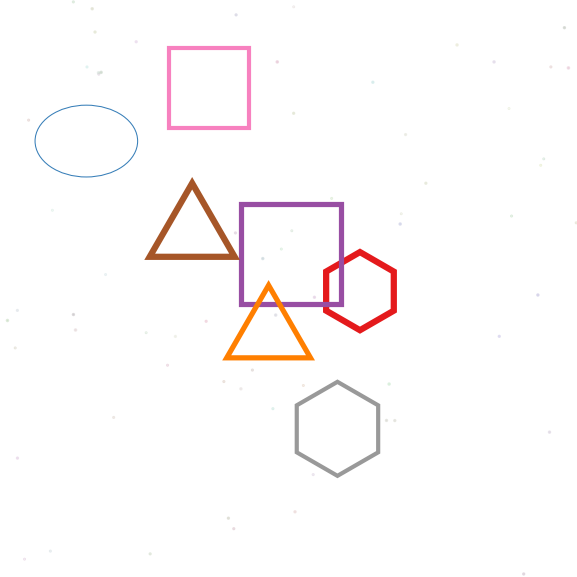[{"shape": "hexagon", "thickness": 3, "radius": 0.34, "center": [0.623, 0.495]}, {"shape": "oval", "thickness": 0.5, "radius": 0.44, "center": [0.15, 0.755]}, {"shape": "square", "thickness": 2.5, "radius": 0.43, "center": [0.504, 0.559]}, {"shape": "triangle", "thickness": 2.5, "radius": 0.42, "center": [0.465, 0.421]}, {"shape": "triangle", "thickness": 3, "radius": 0.42, "center": [0.333, 0.597]}, {"shape": "square", "thickness": 2, "radius": 0.35, "center": [0.362, 0.847]}, {"shape": "hexagon", "thickness": 2, "radius": 0.41, "center": [0.584, 0.257]}]